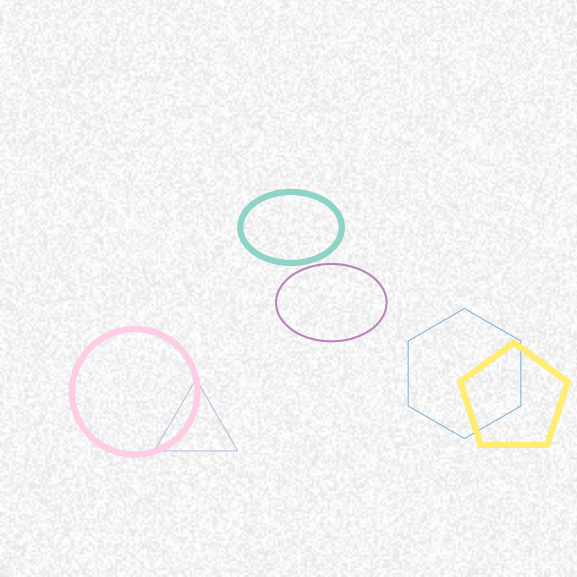[{"shape": "oval", "thickness": 3, "radius": 0.44, "center": [0.504, 0.605]}, {"shape": "triangle", "thickness": 0.5, "radius": 0.42, "center": [0.339, 0.26]}, {"shape": "hexagon", "thickness": 0.5, "radius": 0.56, "center": [0.804, 0.352]}, {"shape": "circle", "thickness": 3, "radius": 0.54, "center": [0.233, 0.321]}, {"shape": "oval", "thickness": 1, "radius": 0.48, "center": [0.574, 0.475]}, {"shape": "pentagon", "thickness": 3, "radius": 0.49, "center": [0.89, 0.308]}]